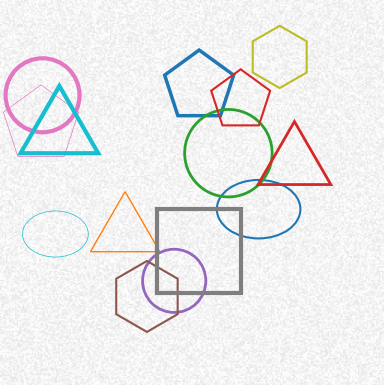[{"shape": "pentagon", "thickness": 2.5, "radius": 0.47, "center": [0.517, 0.776]}, {"shape": "oval", "thickness": 1.5, "radius": 0.54, "center": [0.672, 0.457]}, {"shape": "triangle", "thickness": 1, "radius": 0.52, "center": [0.325, 0.398]}, {"shape": "circle", "thickness": 2, "radius": 0.57, "center": [0.593, 0.602]}, {"shape": "pentagon", "thickness": 1.5, "radius": 0.4, "center": [0.625, 0.739]}, {"shape": "triangle", "thickness": 2, "radius": 0.55, "center": [0.765, 0.575]}, {"shape": "circle", "thickness": 2, "radius": 0.41, "center": [0.452, 0.271]}, {"shape": "hexagon", "thickness": 1.5, "radius": 0.46, "center": [0.382, 0.23]}, {"shape": "circle", "thickness": 3, "radius": 0.48, "center": [0.111, 0.753]}, {"shape": "pentagon", "thickness": 0.5, "radius": 0.51, "center": [0.106, 0.677]}, {"shape": "square", "thickness": 3, "radius": 0.54, "center": [0.517, 0.348]}, {"shape": "hexagon", "thickness": 1.5, "radius": 0.4, "center": [0.727, 0.852]}, {"shape": "oval", "thickness": 0.5, "radius": 0.43, "center": [0.144, 0.392]}, {"shape": "triangle", "thickness": 3, "radius": 0.58, "center": [0.154, 0.66]}]